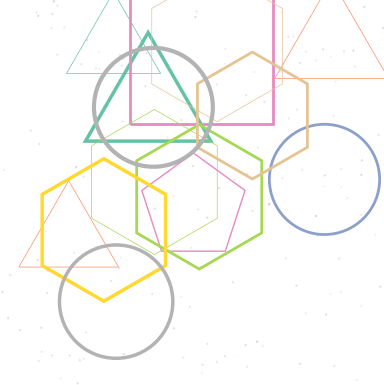[{"shape": "triangle", "thickness": 0.5, "radius": 0.71, "center": [0.295, 0.88]}, {"shape": "triangle", "thickness": 2.5, "radius": 0.94, "center": [0.385, 0.727]}, {"shape": "triangle", "thickness": 0.5, "radius": 0.75, "center": [0.178, 0.381]}, {"shape": "triangle", "thickness": 0.5, "radius": 0.85, "center": [0.861, 0.881]}, {"shape": "circle", "thickness": 2, "radius": 0.72, "center": [0.843, 0.534]}, {"shape": "pentagon", "thickness": 1, "radius": 0.7, "center": [0.502, 0.462]}, {"shape": "square", "thickness": 2, "radius": 0.93, "center": [0.523, 0.863]}, {"shape": "hexagon", "thickness": 2, "radius": 0.94, "center": [0.517, 0.489]}, {"shape": "hexagon", "thickness": 0.5, "radius": 0.94, "center": [0.401, 0.527]}, {"shape": "hexagon", "thickness": 2.5, "radius": 0.92, "center": [0.27, 0.403]}, {"shape": "hexagon", "thickness": 2, "radius": 0.82, "center": [0.656, 0.7]}, {"shape": "hexagon", "thickness": 0.5, "radius": 0.98, "center": [0.564, 0.88]}, {"shape": "circle", "thickness": 2.5, "radius": 0.74, "center": [0.302, 0.217]}, {"shape": "circle", "thickness": 3, "radius": 0.77, "center": [0.398, 0.721]}]